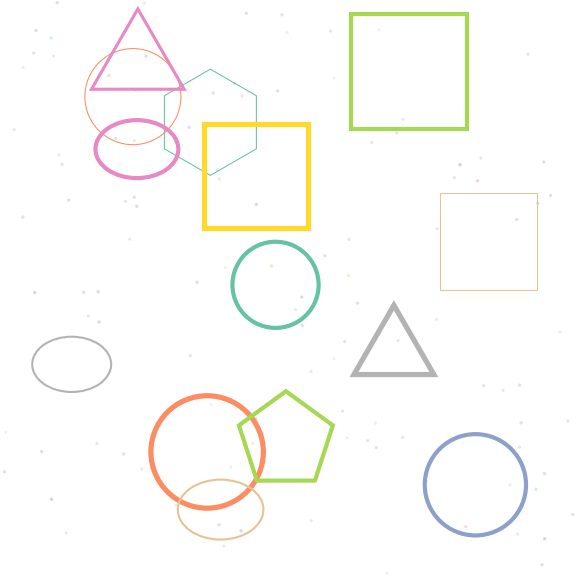[{"shape": "circle", "thickness": 2, "radius": 0.37, "center": [0.477, 0.506]}, {"shape": "hexagon", "thickness": 0.5, "radius": 0.46, "center": [0.364, 0.787]}, {"shape": "circle", "thickness": 2.5, "radius": 0.49, "center": [0.359, 0.217]}, {"shape": "circle", "thickness": 0.5, "radius": 0.42, "center": [0.23, 0.832]}, {"shape": "circle", "thickness": 2, "radius": 0.44, "center": [0.823, 0.16]}, {"shape": "oval", "thickness": 2, "radius": 0.36, "center": [0.237, 0.741]}, {"shape": "triangle", "thickness": 1.5, "radius": 0.46, "center": [0.239, 0.891]}, {"shape": "pentagon", "thickness": 2, "radius": 0.43, "center": [0.495, 0.236]}, {"shape": "square", "thickness": 2, "radius": 0.5, "center": [0.708, 0.875]}, {"shape": "square", "thickness": 2.5, "radius": 0.45, "center": [0.443, 0.694]}, {"shape": "oval", "thickness": 1, "radius": 0.37, "center": [0.382, 0.117]}, {"shape": "square", "thickness": 0.5, "radius": 0.42, "center": [0.846, 0.581]}, {"shape": "oval", "thickness": 1, "radius": 0.34, "center": [0.124, 0.368]}, {"shape": "triangle", "thickness": 2.5, "radius": 0.4, "center": [0.682, 0.391]}]